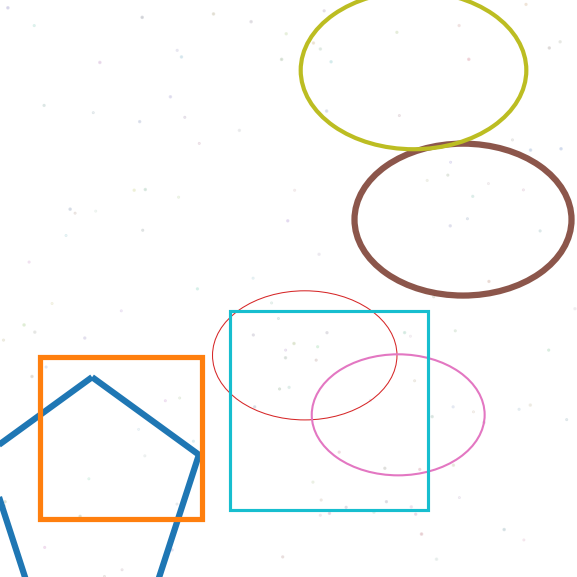[{"shape": "pentagon", "thickness": 3, "radius": 0.97, "center": [0.159, 0.152]}, {"shape": "square", "thickness": 2.5, "radius": 0.7, "center": [0.209, 0.241]}, {"shape": "oval", "thickness": 0.5, "radius": 0.8, "center": [0.528, 0.384]}, {"shape": "oval", "thickness": 3, "radius": 0.94, "center": [0.802, 0.619]}, {"shape": "oval", "thickness": 1, "radius": 0.75, "center": [0.69, 0.281]}, {"shape": "oval", "thickness": 2, "radius": 0.98, "center": [0.716, 0.877]}, {"shape": "square", "thickness": 1.5, "radius": 0.86, "center": [0.57, 0.289]}]